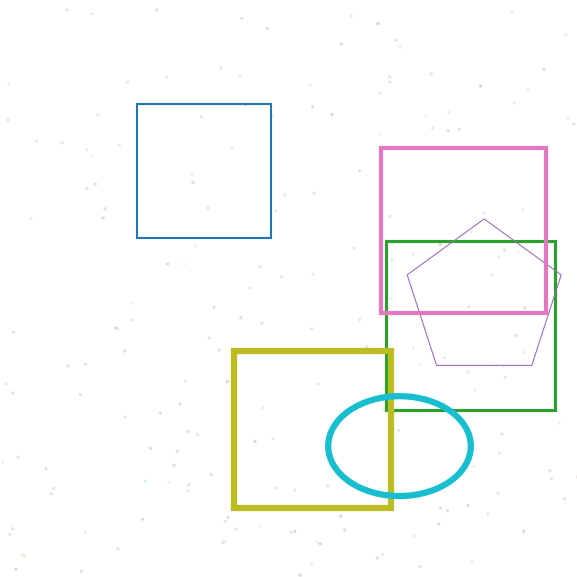[{"shape": "square", "thickness": 1, "radius": 0.58, "center": [0.353, 0.703]}, {"shape": "square", "thickness": 1.5, "radius": 0.73, "center": [0.814, 0.436]}, {"shape": "pentagon", "thickness": 0.5, "radius": 0.7, "center": [0.838, 0.48]}, {"shape": "square", "thickness": 2, "radius": 0.71, "center": [0.802, 0.601]}, {"shape": "square", "thickness": 3, "radius": 0.68, "center": [0.541, 0.256]}, {"shape": "oval", "thickness": 3, "radius": 0.62, "center": [0.692, 0.227]}]